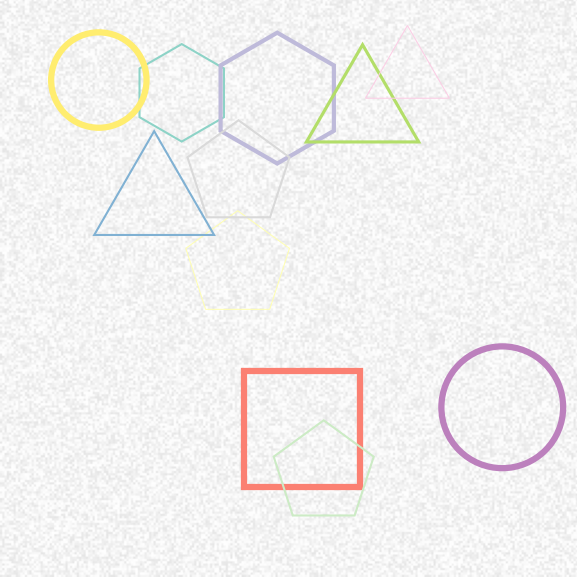[{"shape": "hexagon", "thickness": 1, "radius": 0.42, "center": [0.315, 0.838]}, {"shape": "pentagon", "thickness": 0.5, "radius": 0.47, "center": [0.412, 0.54]}, {"shape": "hexagon", "thickness": 2, "radius": 0.57, "center": [0.48, 0.829]}, {"shape": "square", "thickness": 3, "radius": 0.5, "center": [0.523, 0.257]}, {"shape": "triangle", "thickness": 1, "radius": 0.6, "center": [0.267, 0.652]}, {"shape": "triangle", "thickness": 1.5, "radius": 0.56, "center": [0.628, 0.809]}, {"shape": "triangle", "thickness": 0.5, "radius": 0.42, "center": [0.706, 0.871]}, {"shape": "pentagon", "thickness": 1, "radius": 0.46, "center": [0.413, 0.698]}, {"shape": "circle", "thickness": 3, "radius": 0.53, "center": [0.87, 0.294]}, {"shape": "pentagon", "thickness": 1, "radius": 0.46, "center": [0.561, 0.18]}, {"shape": "circle", "thickness": 3, "radius": 0.41, "center": [0.171, 0.861]}]